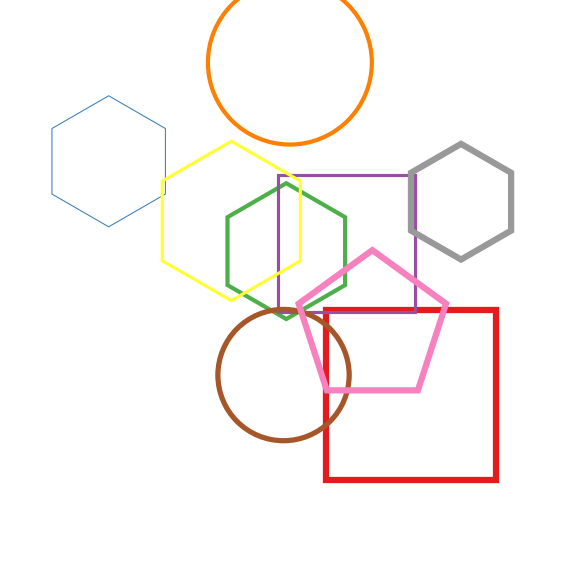[{"shape": "square", "thickness": 3, "radius": 0.74, "center": [0.712, 0.316]}, {"shape": "hexagon", "thickness": 0.5, "radius": 0.57, "center": [0.188, 0.72]}, {"shape": "hexagon", "thickness": 2, "radius": 0.59, "center": [0.496, 0.564]}, {"shape": "square", "thickness": 1.5, "radius": 0.59, "center": [0.6, 0.578]}, {"shape": "circle", "thickness": 2, "radius": 0.71, "center": [0.502, 0.891]}, {"shape": "hexagon", "thickness": 1.5, "radius": 0.69, "center": [0.401, 0.617]}, {"shape": "circle", "thickness": 2.5, "radius": 0.57, "center": [0.491, 0.35]}, {"shape": "pentagon", "thickness": 3, "radius": 0.67, "center": [0.645, 0.432]}, {"shape": "hexagon", "thickness": 3, "radius": 0.5, "center": [0.798, 0.65]}]